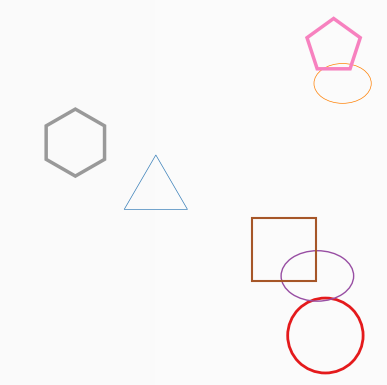[{"shape": "circle", "thickness": 2, "radius": 0.49, "center": [0.84, 0.129]}, {"shape": "triangle", "thickness": 0.5, "radius": 0.47, "center": [0.402, 0.503]}, {"shape": "oval", "thickness": 1, "radius": 0.47, "center": [0.819, 0.283]}, {"shape": "oval", "thickness": 0.5, "radius": 0.37, "center": [0.884, 0.783]}, {"shape": "square", "thickness": 1.5, "radius": 0.41, "center": [0.734, 0.352]}, {"shape": "pentagon", "thickness": 2.5, "radius": 0.36, "center": [0.861, 0.88]}, {"shape": "hexagon", "thickness": 2.5, "radius": 0.43, "center": [0.194, 0.63]}]